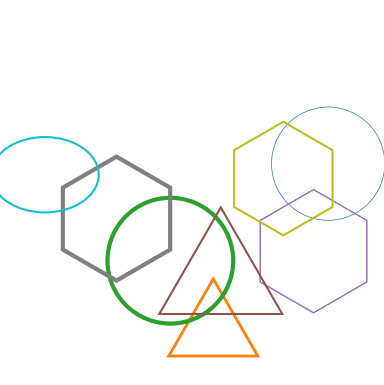[{"shape": "circle", "thickness": 0.5, "radius": 0.74, "center": [0.852, 0.575]}, {"shape": "triangle", "thickness": 2, "radius": 0.67, "center": [0.554, 0.142]}, {"shape": "circle", "thickness": 3, "radius": 0.82, "center": [0.442, 0.323]}, {"shape": "hexagon", "thickness": 1, "radius": 0.8, "center": [0.814, 0.348]}, {"shape": "triangle", "thickness": 1.5, "radius": 0.92, "center": [0.573, 0.277]}, {"shape": "hexagon", "thickness": 3, "radius": 0.8, "center": [0.303, 0.432]}, {"shape": "hexagon", "thickness": 1.5, "radius": 0.74, "center": [0.736, 0.536]}, {"shape": "oval", "thickness": 1.5, "radius": 0.7, "center": [0.117, 0.546]}]